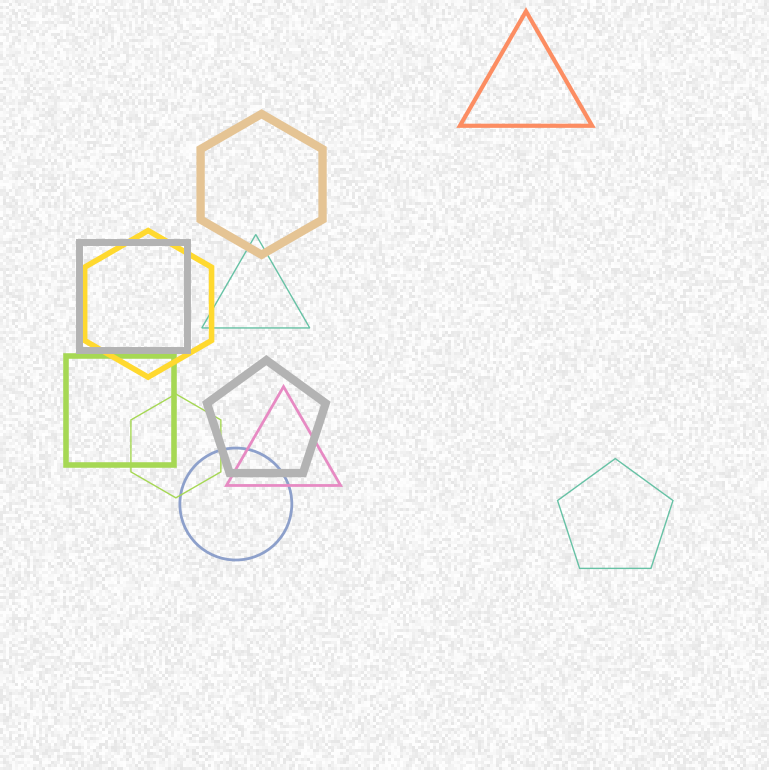[{"shape": "pentagon", "thickness": 0.5, "radius": 0.39, "center": [0.799, 0.326]}, {"shape": "triangle", "thickness": 0.5, "radius": 0.4, "center": [0.332, 0.615]}, {"shape": "triangle", "thickness": 1.5, "radius": 0.5, "center": [0.683, 0.886]}, {"shape": "circle", "thickness": 1, "radius": 0.36, "center": [0.306, 0.345]}, {"shape": "triangle", "thickness": 1, "radius": 0.43, "center": [0.368, 0.412]}, {"shape": "square", "thickness": 2, "radius": 0.35, "center": [0.156, 0.467]}, {"shape": "hexagon", "thickness": 0.5, "radius": 0.34, "center": [0.228, 0.421]}, {"shape": "hexagon", "thickness": 2, "radius": 0.48, "center": [0.192, 0.605]}, {"shape": "hexagon", "thickness": 3, "radius": 0.46, "center": [0.34, 0.761]}, {"shape": "square", "thickness": 2.5, "radius": 0.35, "center": [0.173, 0.616]}, {"shape": "pentagon", "thickness": 3, "radius": 0.41, "center": [0.346, 0.451]}]